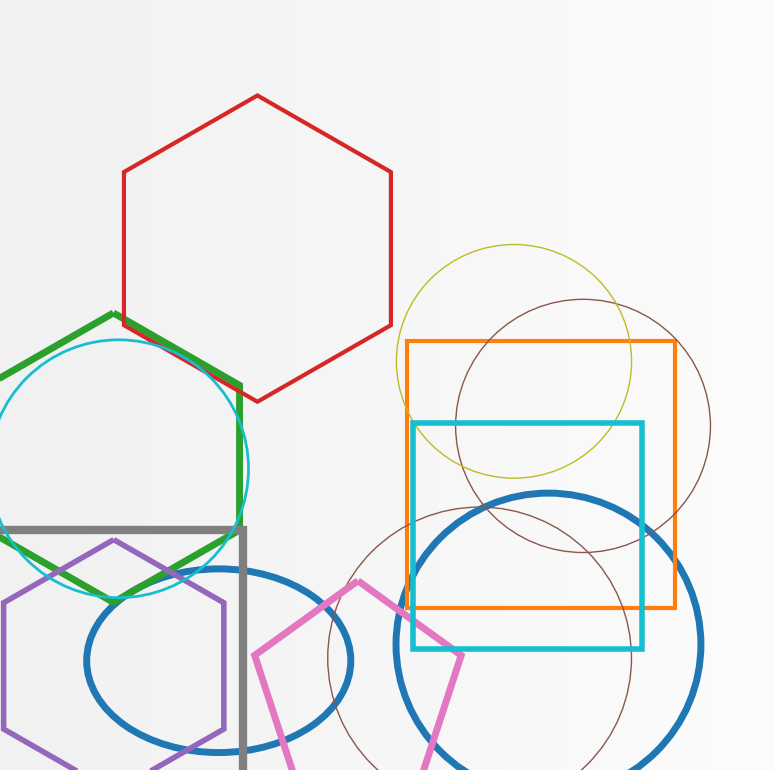[{"shape": "circle", "thickness": 2.5, "radius": 0.98, "center": [0.708, 0.163]}, {"shape": "oval", "thickness": 2.5, "radius": 0.85, "center": [0.282, 0.142]}, {"shape": "square", "thickness": 1.5, "radius": 0.87, "center": [0.698, 0.383]}, {"shape": "hexagon", "thickness": 2.5, "radius": 0.94, "center": [0.146, 0.406]}, {"shape": "hexagon", "thickness": 1.5, "radius": 0.99, "center": [0.332, 0.677]}, {"shape": "hexagon", "thickness": 2, "radius": 0.82, "center": [0.147, 0.135]}, {"shape": "circle", "thickness": 0.5, "radius": 0.98, "center": [0.619, 0.145]}, {"shape": "circle", "thickness": 0.5, "radius": 0.82, "center": [0.752, 0.447]}, {"shape": "pentagon", "thickness": 2.5, "radius": 0.7, "center": [0.462, 0.106]}, {"shape": "square", "thickness": 3, "radius": 0.8, "center": [0.153, 0.151]}, {"shape": "circle", "thickness": 0.5, "radius": 0.76, "center": [0.663, 0.531]}, {"shape": "square", "thickness": 2, "radius": 0.74, "center": [0.681, 0.304]}, {"shape": "circle", "thickness": 1, "radius": 0.84, "center": [0.153, 0.391]}]